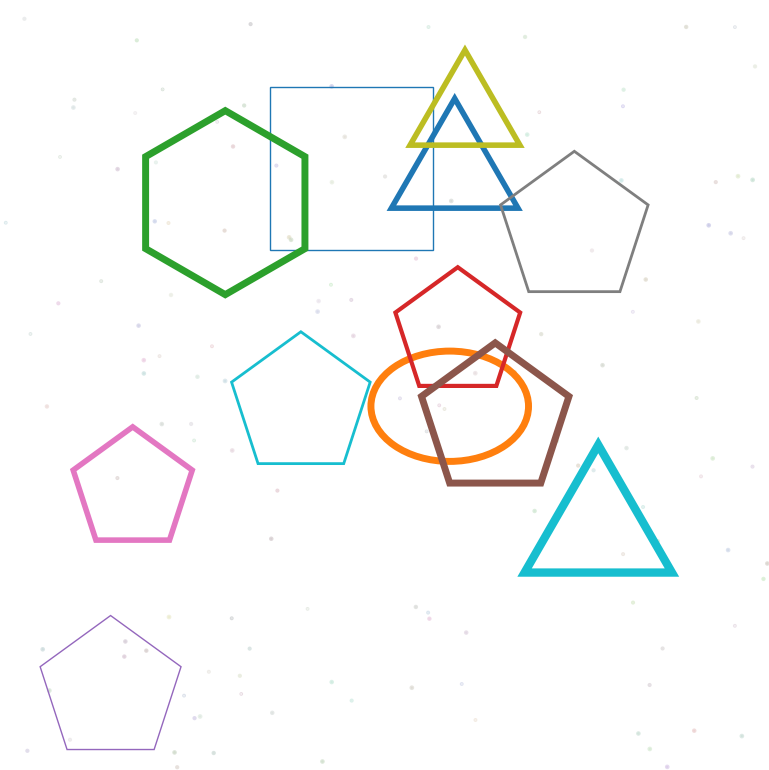[{"shape": "square", "thickness": 0.5, "radius": 0.53, "center": [0.457, 0.781]}, {"shape": "triangle", "thickness": 2, "radius": 0.47, "center": [0.591, 0.777]}, {"shape": "oval", "thickness": 2.5, "radius": 0.51, "center": [0.584, 0.472]}, {"shape": "hexagon", "thickness": 2.5, "radius": 0.6, "center": [0.293, 0.737]}, {"shape": "pentagon", "thickness": 1.5, "radius": 0.43, "center": [0.595, 0.568]}, {"shape": "pentagon", "thickness": 0.5, "radius": 0.48, "center": [0.144, 0.104]}, {"shape": "pentagon", "thickness": 2.5, "radius": 0.5, "center": [0.643, 0.454]}, {"shape": "pentagon", "thickness": 2, "radius": 0.41, "center": [0.172, 0.364]}, {"shape": "pentagon", "thickness": 1, "radius": 0.5, "center": [0.746, 0.703]}, {"shape": "triangle", "thickness": 2, "radius": 0.41, "center": [0.604, 0.853]}, {"shape": "triangle", "thickness": 3, "radius": 0.55, "center": [0.777, 0.312]}, {"shape": "pentagon", "thickness": 1, "radius": 0.47, "center": [0.391, 0.474]}]